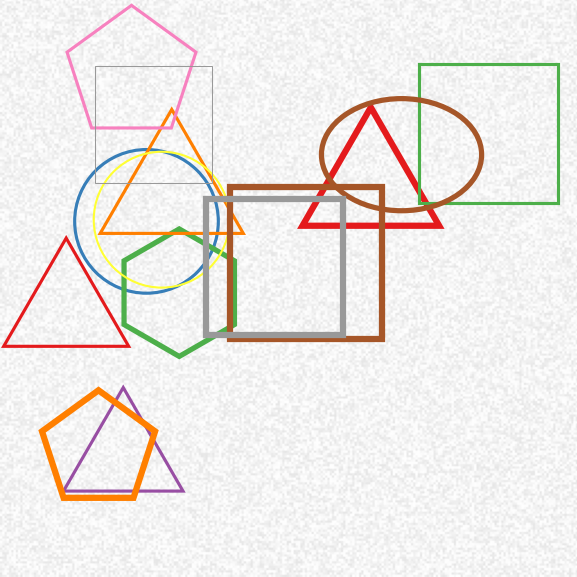[{"shape": "triangle", "thickness": 1.5, "radius": 0.62, "center": [0.115, 0.462]}, {"shape": "triangle", "thickness": 3, "radius": 0.68, "center": [0.642, 0.677]}, {"shape": "circle", "thickness": 1.5, "radius": 0.62, "center": [0.254, 0.616]}, {"shape": "square", "thickness": 1.5, "radius": 0.6, "center": [0.846, 0.768]}, {"shape": "hexagon", "thickness": 2.5, "radius": 0.55, "center": [0.31, 0.492]}, {"shape": "triangle", "thickness": 1.5, "radius": 0.6, "center": [0.213, 0.209]}, {"shape": "pentagon", "thickness": 3, "radius": 0.51, "center": [0.171, 0.22]}, {"shape": "triangle", "thickness": 1.5, "radius": 0.72, "center": [0.297, 0.667]}, {"shape": "circle", "thickness": 1, "radius": 0.59, "center": [0.28, 0.619]}, {"shape": "square", "thickness": 3, "radius": 0.66, "center": [0.53, 0.544]}, {"shape": "oval", "thickness": 2.5, "radius": 0.69, "center": [0.695, 0.731]}, {"shape": "pentagon", "thickness": 1.5, "radius": 0.59, "center": [0.228, 0.872]}, {"shape": "square", "thickness": 3, "radius": 0.59, "center": [0.475, 0.536]}, {"shape": "square", "thickness": 0.5, "radius": 0.51, "center": [0.266, 0.784]}]